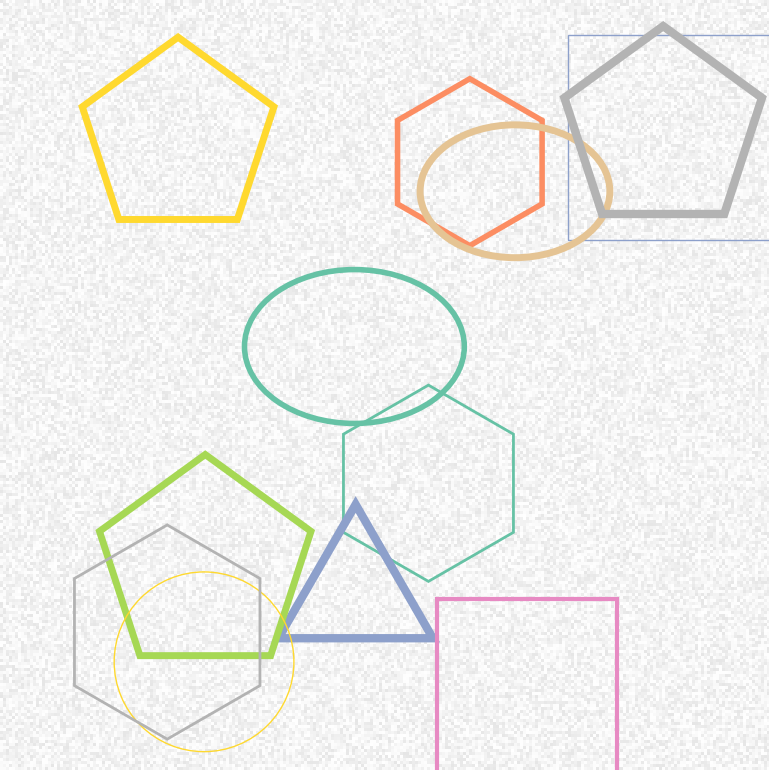[{"shape": "oval", "thickness": 2, "radius": 0.71, "center": [0.46, 0.55]}, {"shape": "hexagon", "thickness": 1, "radius": 0.64, "center": [0.556, 0.372]}, {"shape": "hexagon", "thickness": 2, "radius": 0.54, "center": [0.61, 0.789]}, {"shape": "square", "thickness": 0.5, "radius": 0.67, "center": [0.871, 0.822]}, {"shape": "triangle", "thickness": 3, "radius": 0.58, "center": [0.462, 0.229]}, {"shape": "square", "thickness": 1.5, "radius": 0.59, "center": [0.685, 0.106]}, {"shape": "pentagon", "thickness": 2.5, "radius": 0.72, "center": [0.267, 0.265]}, {"shape": "circle", "thickness": 0.5, "radius": 0.58, "center": [0.265, 0.141]}, {"shape": "pentagon", "thickness": 2.5, "radius": 0.65, "center": [0.231, 0.821]}, {"shape": "oval", "thickness": 2.5, "radius": 0.62, "center": [0.669, 0.752]}, {"shape": "pentagon", "thickness": 3, "radius": 0.67, "center": [0.861, 0.831]}, {"shape": "hexagon", "thickness": 1, "radius": 0.7, "center": [0.217, 0.179]}]